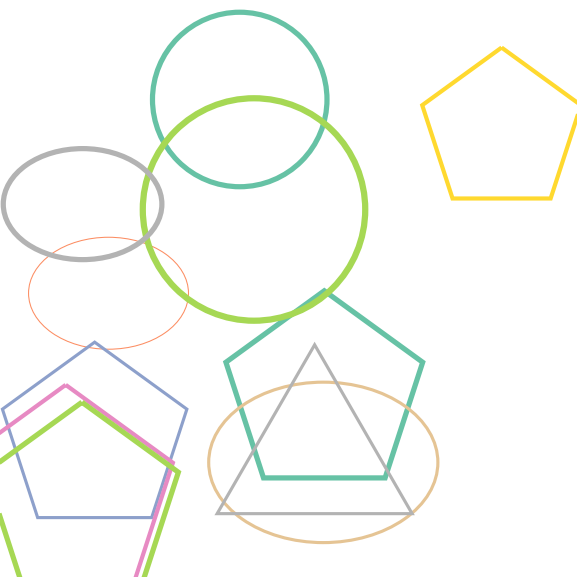[{"shape": "pentagon", "thickness": 2.5, "radius": 0.9, "center": [0.562, 0.316]}, {"shape": "circle", "thickness": 2.5, "radius": 0.76, "center": [0.415, 0.827]}, {"shape": "oval", "thickness": 0.5, "radius": 0.69, "center": [0.188, 0.491]}, {"shape": "pentagon", "thickness": 1.5, "radius": 0.84, "center": [0.164, 0.239]}, {"shape": "pentagon", "thickness": 2, "radius": 0.98, "center": [0.114, 0.138]}, {"shape": "pentagon", "thickness": 2.5, "radius": 0.88, "center": [0.142, 0.127]}, {"shape": "circle", "thickness": 3, "radius": 0.96, "center": [0.44, 0.636]}, {"shape": "pentagon", "thickness": 2, "radius": 0.72, "center": [0.869, 0.772]}, {"shape": "oval", "thickness": 1.5, "radius": 0.99, "center": [0.56, 0.198]}, {"shape": "oval", "thickness": 2.5, "radius": 0.69, "center": [0.143, 0.646]}, {"shape": "triangle", "thickness": 1.5, "radius": 0.97, "center": [0.545, 0.207]}]